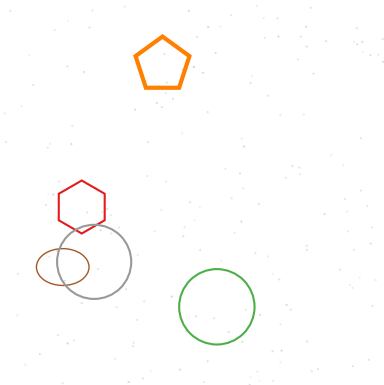[{"shape": "hexagon", "thickness": 1.5, "radius": 0.34, "center": [0.212, 0.462]}, {"shape": "circle", "thickness": 1.5, "radius": 0.49, "center": [0.563, 0.203]}, {"shape": "pentagon", "thickness": 3, "radius": 0.37, "center": [0.422, 0.832]}, {"shape": "oval", "thickness": 1, "radius": 0.34, "center": [0.163, 0.306]}, {"shape": "circle", "thickness": 1.5, "radius": 0.48, "center": [0.245, 0.32]}]